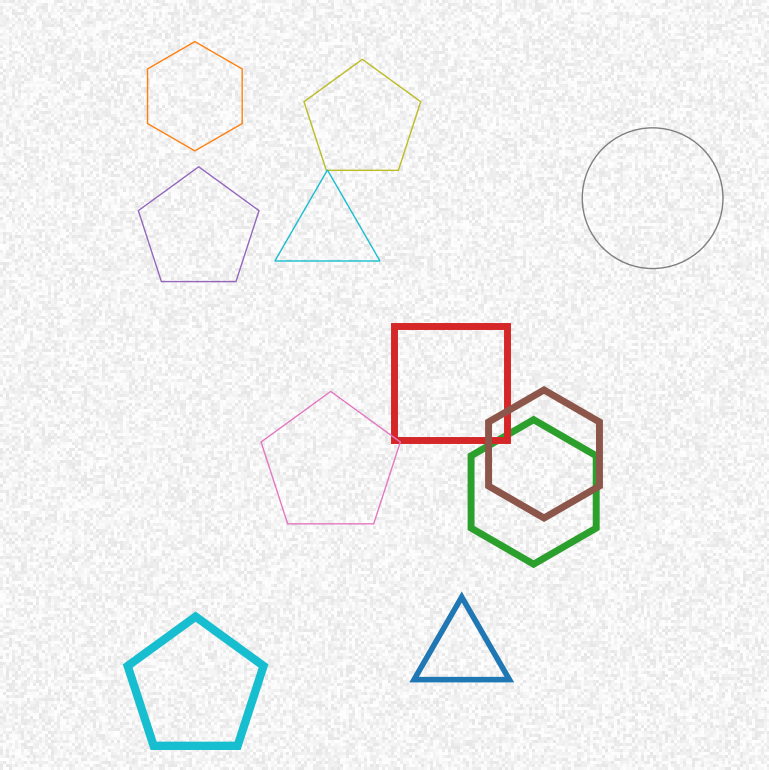[{"shape": "triangle", "thickness": 2, "radius": 0.36, "center": [0.6, 0.153]}, {"shape": "hexagon", "thickness": 0.5, "radius": 0.35, "center": [0.253, 0.875]}, {"shape": "hexagon", "thickness": 2.5, "radius": 0.47, "center": [0.693, 0.361]}, {"shape": "square", "thickness": 2.5, "radius": 0.37, "center": [0.585, 0.503]}, {"shape": "pentagon", "thickness": 0.5, "radius": 0.41, "center": [0.258, 0.701]}, {"shape": "hexagon", "thickness": 2.5, "radius": 0.42, "center": [0.707, 0.41]}, {"shape": "pentagon", "thickness": 0.5, "radius": 0.48, "center": [0.429, 0.397]}, {"shape": "circle", "thickness": 0.5, "radius": 0.46, "center": [0.848, 0.743]}, {"shape": "pentagon", "thickness": 0.5, "radius": 0.4, "center": [0.471, 0.843]}, {"shape": "pentagon", "thickness": 3, "radius": 0.46, "center": [0.254, 0.106]}, {"shape": "triangle", "thickness": 0.5, "radius": 0.39, "center": [0.425, 0.7]}]